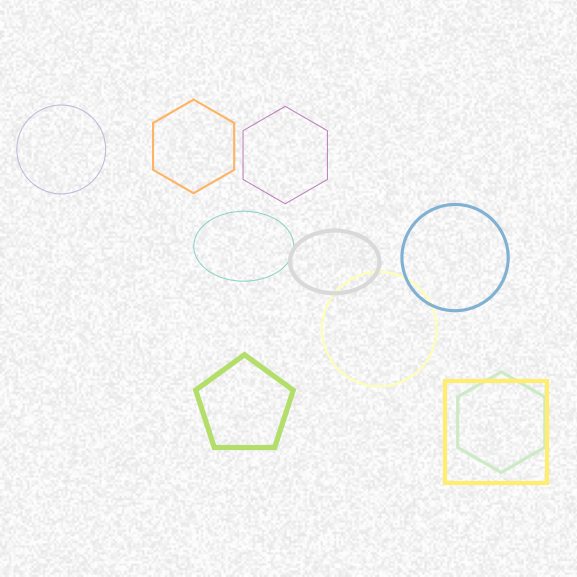[{"shape": "oval", "thickness": 0.5, "radius": 0.43, "center": [0.422, 0.573]}, {"shape": "circle", "thickness": 1, "radius": 0.5, "center": [0.657, 0.429]}, {"shape": "circle", "thickness": 0.5, "radius": 0.38, "center": [0.106, 0.74]}, {"shape": "circle", "thickness": 1.5, "radius": 0.46, "center": [0.788, 0.553]}, {"shape": "hexagon", "thickness": 1, "radius": 0.41, "center": [0.335, 0.746]}, {"shape": "pentagon", "thickness": 2.5, "radius": 0.44, "center": [0.423, 0.296]}, {"shape": "oval", "thickness": 2, "radius": 0.39, "center": [0.58, 0.546]}, {"shape": "hexagon", "thickness": 0.5, "radius": 0.42, "center": [0.494, 0.731]}, {"shape": "hexagon", "thickness": 1.5, "radius": 0.44, "center": [0.868, 0.268]}, {"shape": "square", "thickness": 2, "radius": 0.44, "center": [0.859, 0.251]}]